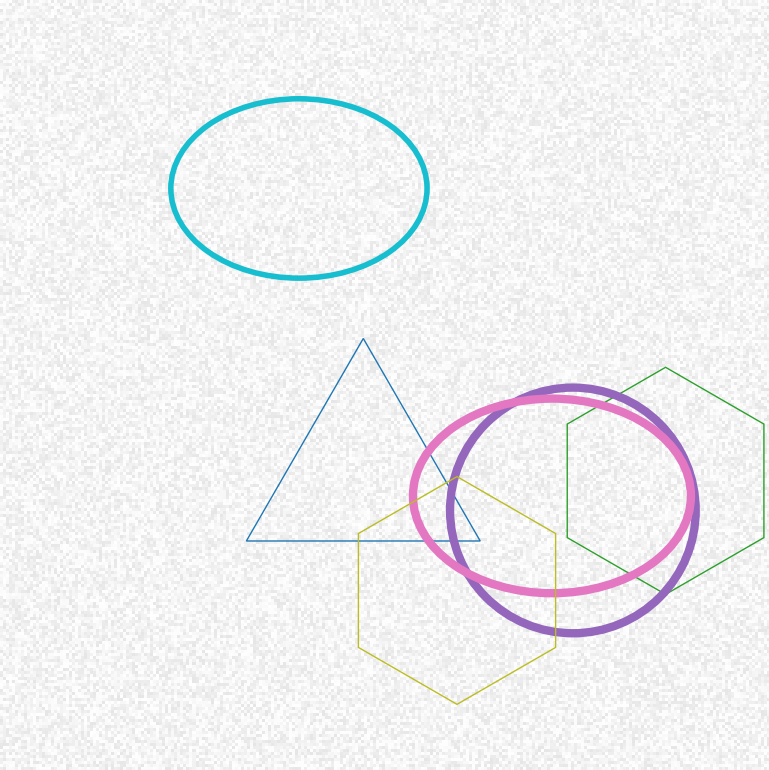[{"shape": "triangle", "thickness": 0.5, "radius": 0.88, "center": [0.472, 0.385]}, {"shape": "hexagon", "thickness": 0.5, "radius": 0.74, "center": [0.864, 0.376]}, {"shape": "circle", "thickness": 3, "radius": 0.8, "center": [0.744, 0.337]}, {"shape": "oval", "thickness": 3, "radius": 0.9, "center": [0.717, 0.356]}, {"shape": "hexagon", "thickness": 0.5, "radius": 0.74, "center": [0.594, 0.233]}, {"shape": "oval", "thickness": 2, "radius": 0.83, "center": [0.388, 0.755]}]